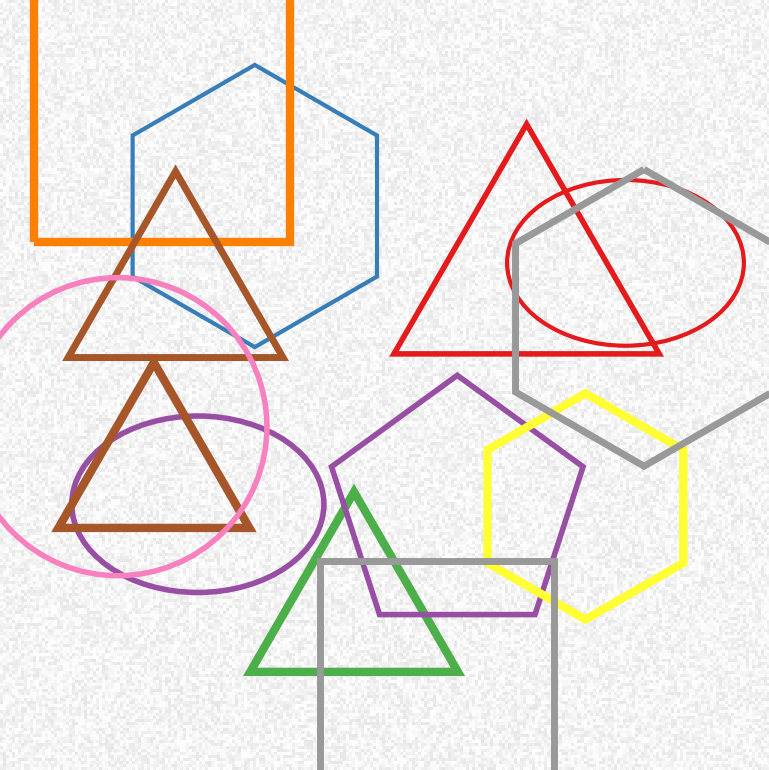[{"shape": "oval", "thickness": 1.5, "radius": 0.77, "center": [0.812, 0.659]}, {"shape": "triangle", "thickness": 2, "radius": 0.99, "center": [0.684, 0.64]}, {"shape": "hexagon", "thickness": 1.5, "radius": 0.92, "center": [0.331, 0.732]}, {"shape": "triangle", "thickness": 3, "radius": 0.78, "center": [0.46, 0.205]}, {"shape": "oval", "thickness": 2, "radius": 0.82, "center": [0.257, 0.345]}, {"shape": "pentagon", "thickness": 2, "radius": 0.86, "center": [0.594, 0.341]}, {"shape": "square", "thickness": 3, "radius": 0.83, "center": [0.211, 0.853]}, {"shape": "hexagon", "thickness": 3, "radius": 0.73, "center": [0.76, 0.342]}, {"shape": "triangle", "thickness": 3, "radius": 0.72, "center": [0.2, 0.386]}, {"shape": "triangle", "thickness": 2.5, "radius": 0.81, "center": [0.228, 0.616]}, {"shape": "circle", "thickness": 2, "radius": 0.97, "center": [0.153, 0.446]}, {"shape": "square", "thickness": 2.5, "radius": 0.76, "center": [0.567, 0.119]}, {"shape": "hexagon", "thickness": 2.5, "radius": 0.96, "center": [0.836, 0.587]}]